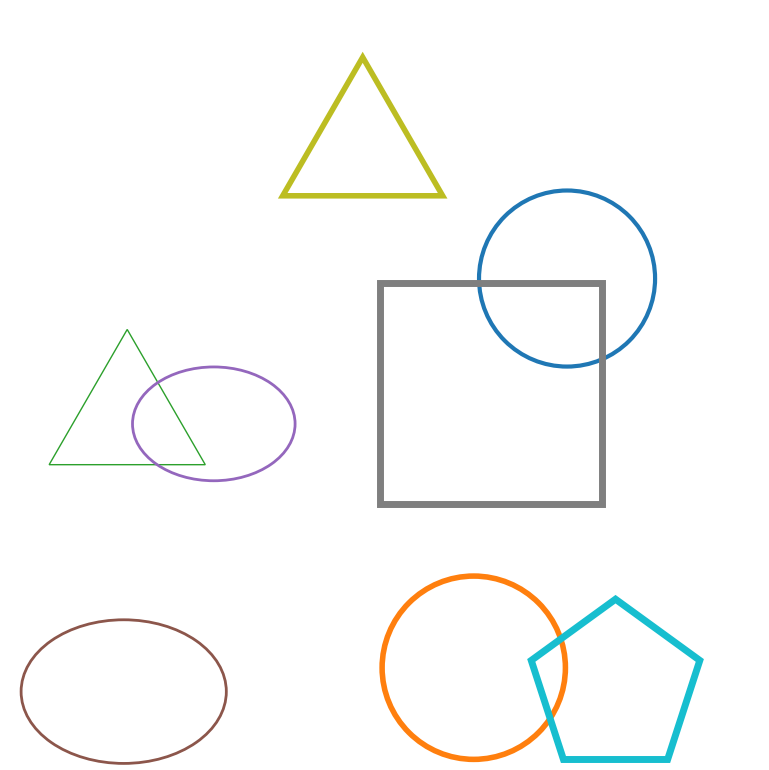[{"shape": "circle", "thickness": 1.5, "radius": 0.57, "center": [0.736, 0.638]}, {"shape": "circle", "thickness": 2, "radius": 0.6, "center": [0.615, 0.133]}, {"shape": "triangle", "thickness": 0.5, "radius": 0.59, "center": [0.165, 0.455]}, {"shape": "oval", "thickness": 1, "radius": 0.53, "center": [0.278, 0.45]}, {"shape": "oval", "thickness": 1, "radius": 0.67, "center": [0.161, 0.102]}, {"shape": "square", "thickness": 2.5, "radius": 0.72, "center": [0.637, 0.489]}, {"shape": "triangle", "thickness": 2, "radius": 0.6, "center": [0.471, 0.806]}, {"shape": "pentagon", "thickness": 2.5, "radius": 0.58, "center": [0.799, 0.107]}]